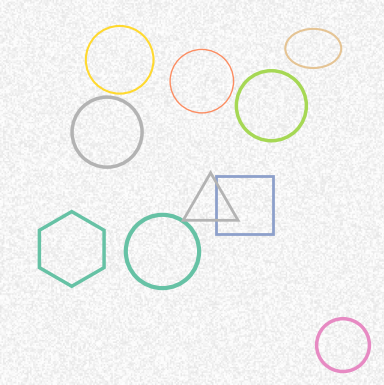[{"shape": "hexagon", "thickness": 2.5, "radius": 0.48, "center": [0.186, 0.353]}, {"shape": "circle", "thickness": 3, "radius": 0.48, "center": [0.422, 0.347]}, {"shape": "circle", "thickness": 1, "radius": 0.41, "center": [0.524, 0.789]}, {"shape": "square", "thickness": 2, "radius": 0.38, "center": [0.635, 0.467]}, {"shape": "circle", "thickness": 2.5, "radius": 0.34, "center": [0.891, 0.104]}, {"shape": "circle", "thickness": 2.5, "radius": 0.45, "center": [0.705, 0.725]}, {"shape": "circle", "thickness": 1.5, "radius": 0.44, "center": [0.311, 0.845]}, {"shape": "oval", "thickness": 1.5, "radius": 0.36, "center": [0.814, 0.874]}, {"shape": "triangle", "thickness": 2, "radius": 0.41, "center": [0.547, 0.469]}, {"shape": "circle", "thickness": 2.5, "radius": 0.45, "center": [0.278, 0.657]}]